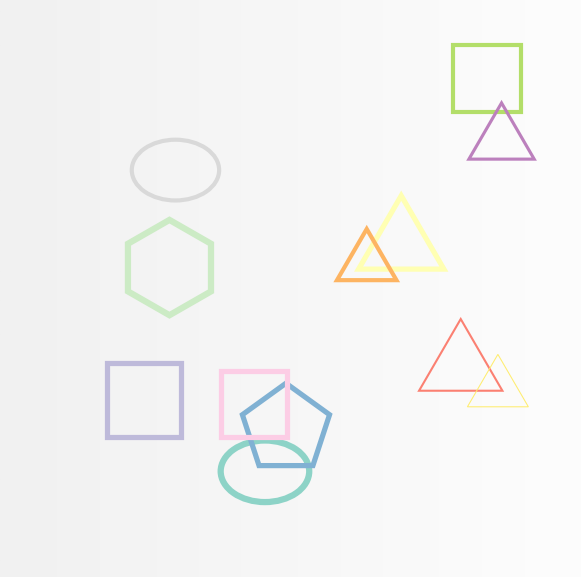[{"shape": "oval", "thickness": 3, "radius": 0.38, "center": [0.456, 0.183]}, {"shape": "triangle", "thickness": 2.5, "radius": 0.42, "center": [0.69, 0.576]}, {"shape": "square", "thickness": 2.5, "radius": 0.32, "center": [0.247, 0.306]}, {"shape": "triangle", "thickness": 1, "radius": 0.41, "center": [0.793, 0.364]}, {"shape": "pentagon", "thickness": 2.5, "radius": 0.39, "center": [0.492, 0.257]}, {"shape": "triangle", "thickness": 2, "radius": 0.3, "center": [0.631, 0.544]}, {"shape": "square", "thickness": 2, "radius": 0.29, "center": [0.838, 0.863]}, {"shape": "square", "thickness": 2.5, "radius": 0.29, "center": [0.437, 0.299]}, {"shape": "oval", "thickness": 2, "radius": 0.38, "center": [0.302, 0.705]}, {"shape": "triangle", "thickness": 1.5, "radius": 0.32, "center": [0.863, 0.756]}, {"shape": "hexagon", "thickness": 3, "radius": 0.41, "center": [0.292, 0.536]}, {"shape": "triangle", "thickness": 0.5, "radius": 0.3, "center": [0.857, 0.325]}]